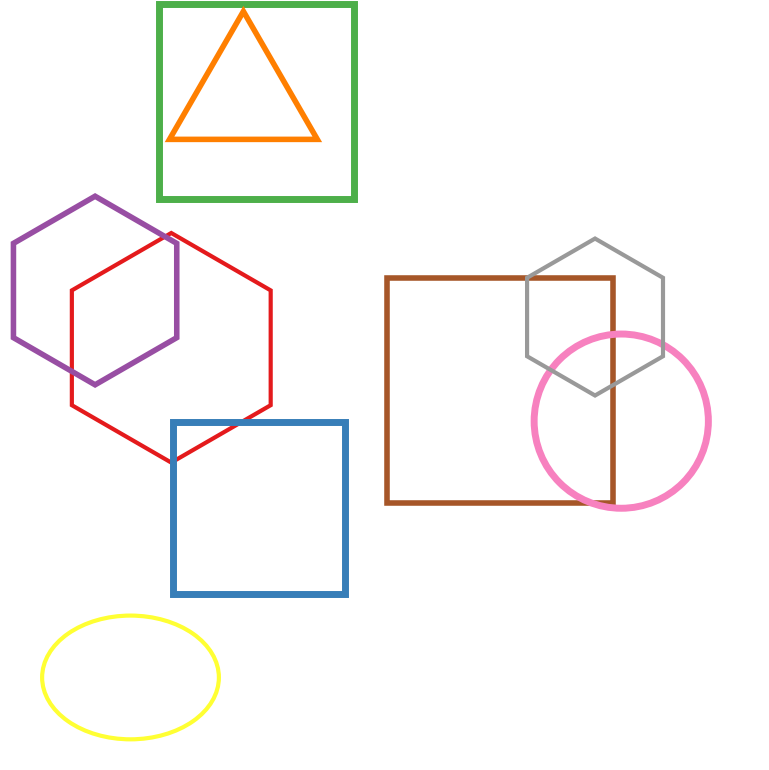[{"shape": "hexagon", "thickness": 1.5, "radius": 0.75, "center": [0.222, 0.548]}, {"shape": "square", "thickness": 2.5, "radius": 0.56, "center": [0.336, 0.341]}, {"shape": "square", "thickness": 2.5, "radius": 0.63, "center": [0.333, 0.868]}, {"shape": "hexagon", "thickness": 2, "radius": 0.61, "center": [0.123, 0.623]}, {"shape": "triangle", "thickness": 2, "radius": 0.55, "center": [0.316, 0.874]}, {"shape": "oval", "thickness": 1.5, "radius": 0.57, "center": [0.169, 0.12]}, {"shape": "square", "thickness": 2, "radius": 0.73, "center": [0.649, 0.492]}, {"shape": "circle", "thickness": 2.5, "radius": 0.57, "center": [0.807, 0.453]}, {"shape": "hexagon", "thickness": 1.5, "radius": 0.51, "center": [0.773, 0.588]}]